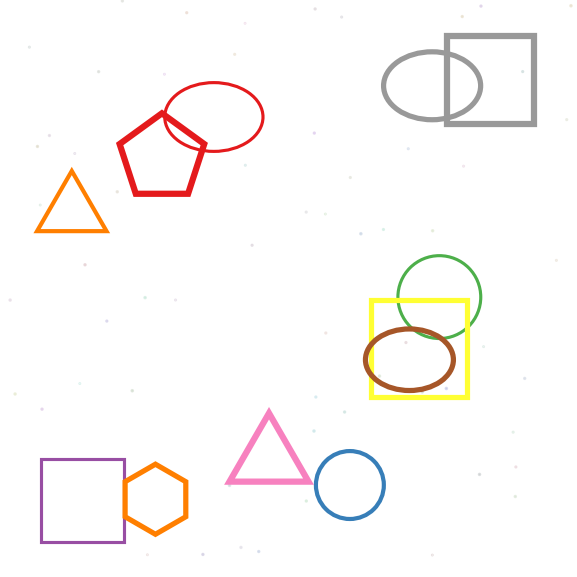[{"shape": "oval", "thickness": 1.5, "radius": 0.43, "center": [0.37, 0.797]}, {"shape": "pentagon", "thickness": 3, "radius": 0.39, "center": [0.28, 0.726]}, {"shape": "circle", "thickness": 2, "radius": 0.29, "center": [0.606, 0.159]}, {"shape": "circle", "thickness": 1.5, "radius": 0.36, "center": [0.761, 0.485]}, {"shape": "square", "thickness": 1.5, "radius": 0.36, "center": [0.143, 0.132]}, {"shape": "triangle", "thickness": 2, "radius": 0.35, "center": [0.124, 0.634]}, {"shape": "hexagon", "thickness": 2.5, "radius": 0.3, "center": [0.269, 0.135]}, {"shape": "square", "thickness": 2.5, "radius": 0.42, "center": [0.726, 0.396]}, {"shape": "oval", "thickness": 2.5, "radius": 0.38, "center": [0.709, 0.376]}, {"shape": "triangle", "thickness": 3, "radius": 0.39, "center": [0.466, 0.205]}, {"shape": "oval", "thickness": 2.5, "radius": 0.42, "center": [0.748, 0.851]}, {"shape": "square", "thickness": 3, "radius": 0.38, "center": [0.849, 0.861]}]